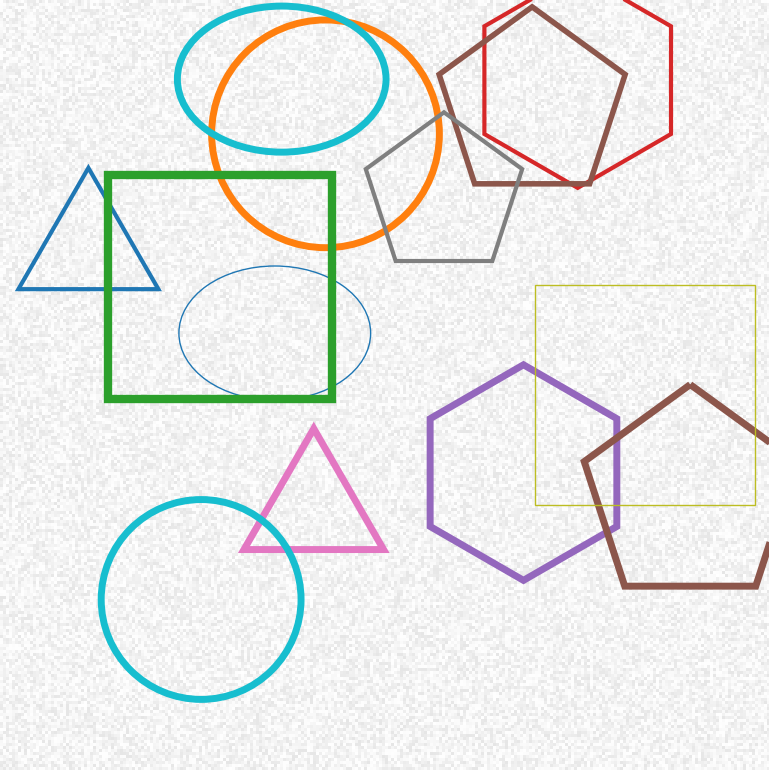[{"shape": "triangle", "thickness": 1.5, "radius": 0.52, "center": [0.115, 0.677]}, {"shape": "oval", "thickness": 0.5, "radius": 0.62, "center": [0.357, 0.567]}, {"shape": "circle", "thickness": 2.5, "radius": 0.74, "center": [0.423, 0.826]}, {"shape": "square", "thickness": 3, "radius": 0.73, "center": [0.286, 0.628]}, {"shape": "hexagon", "thickness": 1.5, "radius": 0.7, "center": [0.75, 0.896]}, {"shape": "hexagon", "thickness": 2.5, "radius": 0.7, "center": [0.68, 0.386]}, {"shape": "pentagon", "thickness": 2, "radius": 0.64, "center": [0.691, 0.864]}, {"shape": "pentagon", "thickness": 2.5, "radius": 0.72, "center": [0.896, 0.356]}, {"shape": "triangle", "thickness": 2.5, "radius": 0.52, "center": [0.407, 0.339]}, {"shape": "pentagon", "thickness": 1.5, "radius": 0.53, "center": [0.577, 0.747]}, {"shape": "square", "thickness": 0.5, "radius": 0.71, "center": [0.838, 0.487]}, {"shape": "oval", "thickness": 2.5, "radius": 0.68, "center": [0.366, 0.897]}, {"shape": "circle", "thickness": 2.5, "radius": 0.65, "center": [0.261, 0.221]}]